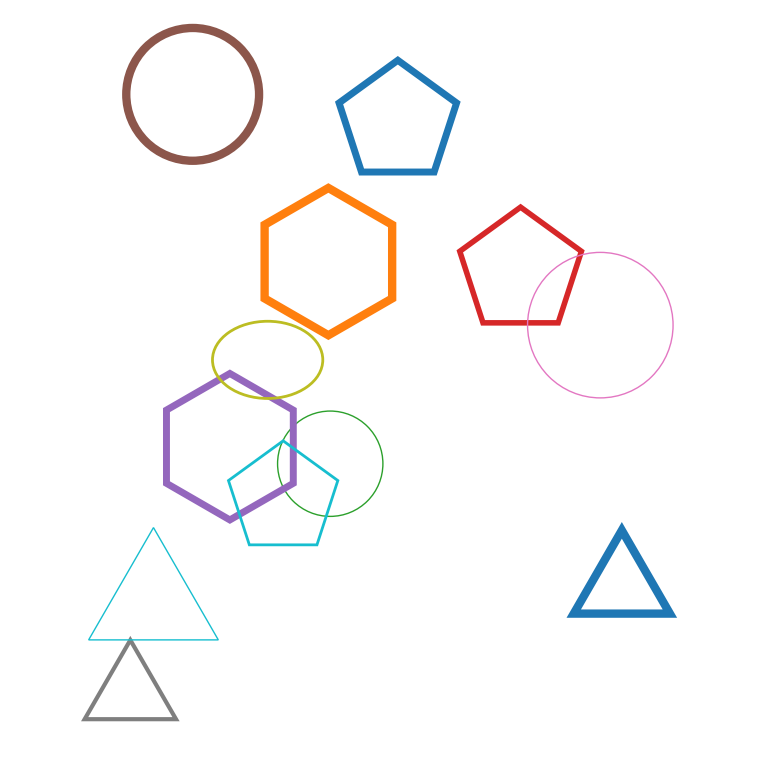[{"shape": "pentagon", "thickness": 2.5, "radius": 0.4, "center": [0.517, 0.841]}, {"shape": "triangle", "thickness": 3, "radius": 0.36, "center": [0.808, 0.239]}, {"shape": "hexagon", "thickness": 3, "radius": 0.48, "center": [0.426, 0.66]}, {"shape": "circle", "thickness": 0.5, "radius": 0.34, "center": [0.429, 0.398]}, {"shape": "pentagon", "thickness": 2, "radius": 0.42, "center": [0.676, 0.648]}, {"shape": "hexagon", "thickness": 2.5, "radius": 0.48, "center": [0.299, 0.42]}, {"shape": "circle", "thickness": 3, "radius": 0.43, "center": [0.25, 0.877]}, {"shape": "circle", "thickness": 0.5, "radius": 0.47, "center": [0.78, 0.578]}, {"shape": "triangle", "thickness": 1.5, "radius": 0.34, "center": [0.169, 0.1]}, {"shape": "oval", "thickness": 1, "radius": 0.36, "center": [0.348, 0.533]}, {"shape": "pentagon", "thickness": 1, "radius": 0.37, "center": [0.368, 0.353]}, {"shape": "triangle", "thickness": 0.5, "radius": 0.49, "center": [0.199, 0.218]}]